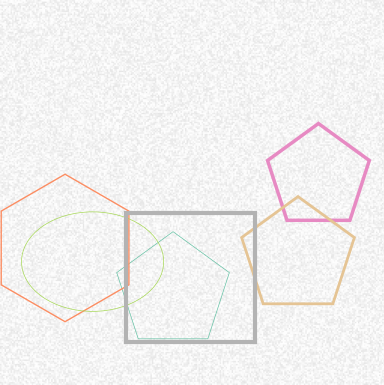[{"shape": "pentagon", "thickness": 0.5, "radius": 0.77, "center": [0.449, 0.244]}, {"shape": "hexagon", "thickness": 1, "radius": 0.96, "center": [0.169, 0.356]}, {"shape": "pentagon", "thickness": 2.5, "radius": 0.69, "center": [0.827, 0.54]}, {"shape": "oval", "thickness": 0.5, "radius": 0.92, "center": [0.241, 0.32]}, {"shape": "pentagon", "thickness": 2, "radius": 0.77, "center": [0.774, 0.335]}, {"shape": "square", "thickness": 3, "radius": 0.84, "center": [0.494, 0.278]}]